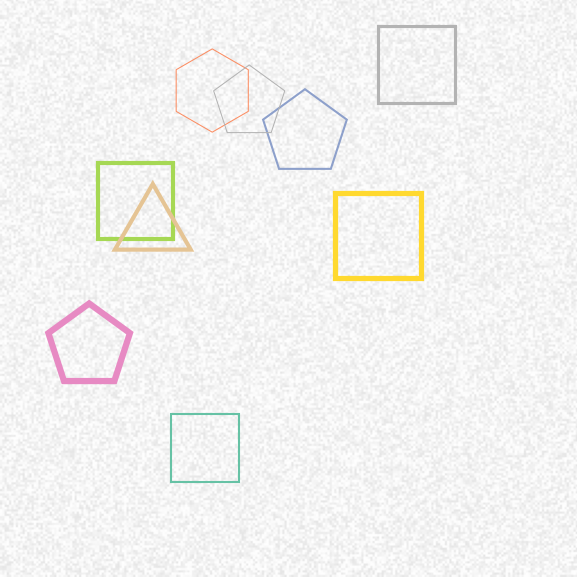[{"shape": "square", "thickness": 1, "radius": 0.3, "center": [0.355, 0.223]}, {"shape": "hexagon", "thickness": 0.5, "radius": 0.36, "center": [0.368, 0.842]}, {"shape": "pentagon", "thickness": 1, "radius": 0.38, "center": [0.528, 0.768]}, {"shape": "pentagon", "thickness": 3, "radius": 0.37, "center": [0.154, 0.399]}, {"shape": "square", "thickness": 2, "radius": 0.33, "center": [0.235, 0.651]}, {"shape": "square", "thickness": 2.5, "radius": 0.37, "center": [0.655, 0.591]}, {"shape": "triangle", "thickness": 2, "radius": 0.38, "center": [0.265, 0.605]}, {"shape": "pentagon", "thickness": 0.5, "radius": 0.32, "center": [0.432, 0.822]}, {"shape": "square", "thickness": 1.5, "radius": 0.33, "center": [0.722, 0.888]}]